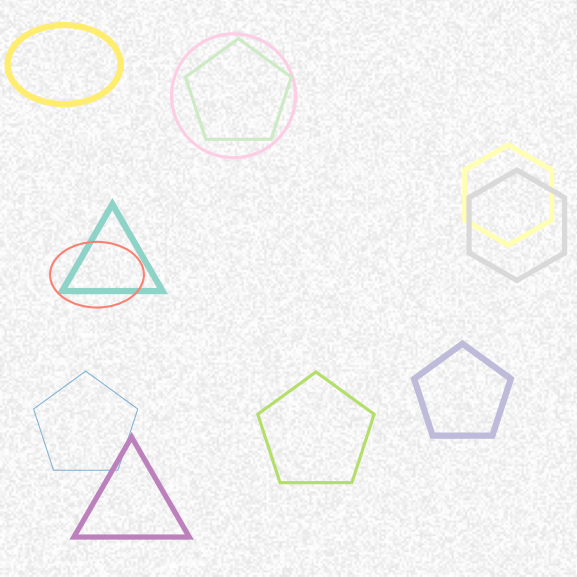[{"shape": "triangle", "thickness": 3, "radius": 0.5, "center": [0.195, 0.545]}, {"shape": "hexagon", "thickness": 2.5, "radius": 0.43, "center": [0.88, 0.661]}, {"shape": "pentagon", "thickness": 3, "radius": 0.44, "center": [0.801, 0.316]}, {"shape": "oval", "thickness": 1, "radius": 0.41, "center": [0.168, 0.523]}, {"shape": "pentagon", "thickness": 0.5, "radius": 0.47, "center": [0.148, 0.262]}, {"shape": "pentagon", "thickness": 1.5, "radius": 0.53, "center": [0.547, 0.249]}, {"shape": "circle", "thickness": 1.5, "radius": 0.54, "center": [0.404, 0.833]}, {"shape": "hexagon", "thickness": 2.5, "radius": 0.48, "center": [0.895, 0.609]}, {"shape": "triangle", "thickness": 2.5, "radius": 0.58, "center": [0.228, 0.127]}, {"shape": "pentagon", "thickness": 1.5, "radius": 0.48, "center": [0.413, 0.836]}, {"shape": "oval", "thickness": 3, "radius": 0.49, "center": [0.111, 0.887]}]